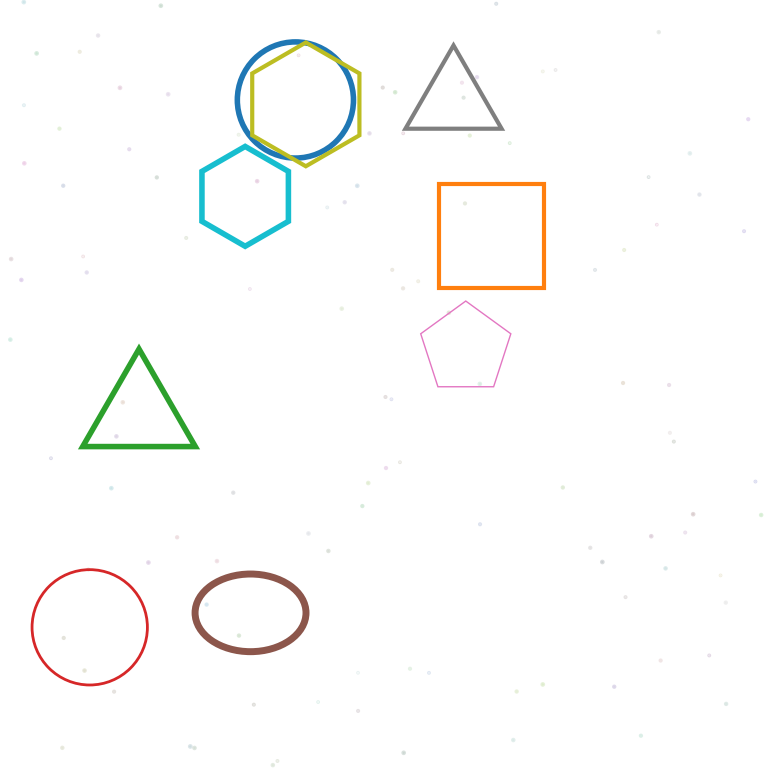[{"shape": "circle", "thickness": 2, "radius": 0.38, "center": [0.384, 0.87]}, {"shape": "square", "thickness": 1.5, "radius": 0.34, "center": [0.639, 0.693]}, {"shape": "triangle", "thickness": 2, "radius": 0.42, "center": [0.181, 0.462]}, {"shape": "circle", "thickness": 1, "radius": 0.37, "center": [0.117, 0.185]}, {"shape": "oval", "thickness": 2.5, "radius": 0.36, "center": [0.325, 0.204]}, {"shape": "pentagon", "thickness": 0.5, "radius": 0.31, "center": [0.605, 0.548]}, {"shape": "triangle", "thickness": 1.5, "radius": 0.36, "center": [0.589, 0.869]}, {"shape": "hexagon", "thickness": 1.5, "radius": 0.4, "center": [0.397, 0.864]}, {"shape": "hexagon", "thickness": 2, "radius": 0.32, "center": [0.318, 0.745]}]